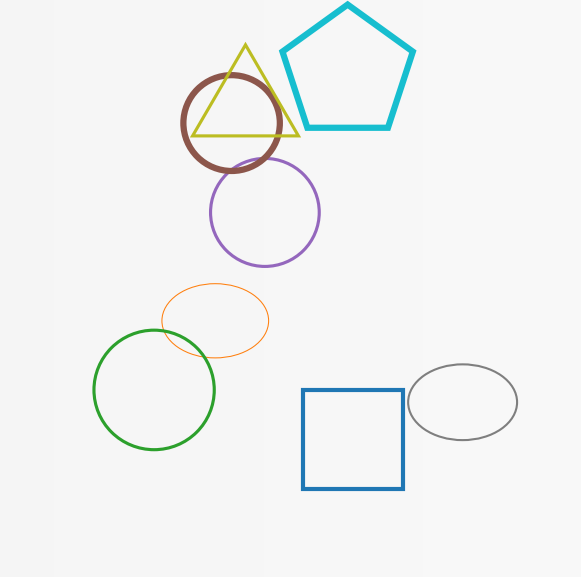[{"shape": "square", "thickness": 2, "radius": 0.43, "center": [0.607, 0.238]}, {"shape": "oval", "thickness": 0.5, "radius": 0.46, "center": [0.37, 0.444]}, {"shape": "circle", "thickness": 1.5, "radius": 0.52, "center": [0.265, 0.324]}, {"shape": "circle", "thickness": 1.5, "radius": 0.47, "center": [0.456, 0.631]}, {"shape": "circle", "thickness": 3, "radius": 0.41, "center": [0.398, 0.786]}, {"shape": "oval", "thickness": 1, "radius": 0.47, "center": [0.796, 0.303]}, {"shape": "triangle", "thickness": 1.5, "radius": 0.53, "center": [0.422, 0.816]}, {"shape": "pentagon", "thickness": 3, "radius": 0.59, "center": [0.598, 0.873]}]